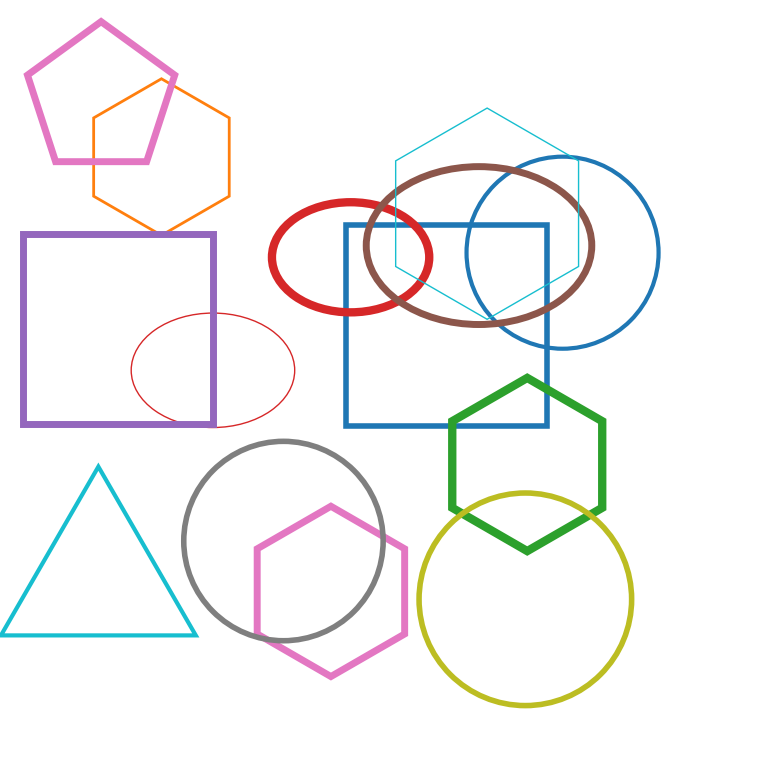[{"shape": "square", "thickness": 2, "radius": 0.65, "center": [0.58, 0.578]}, {"shape": "circle", "thickness": 1.5, "radius": 0.62, "center": [0.731, 0.672]}, {"shape": "hexagon", "thickness": 1, "radius": 0.51, "center": [0.21, 0.796]}, {"shape": "hexagon", "thickness": 3, "radius": 0.56, "center": [0.685, 0.397]}, {"shape": "oval", "thickness": 0.5, "radius": 0.53, "center": [0.277, 0.519]}, {"shape": "oval", "thickness": 3, "radius": 0.51, "center": [0.455, 0.666]}, {"shape": "square", "thickness": 2.5, "radius": 0.62, "center": [0.153, 0.573]}, {"shape": "oval", "thickness": 2.5, "radius": 0.73, "center": [0.622, 0.681]}, {"shape": "hexagon", "thickness": 2.5, "radius": 0.55, "center": [0.43, 0.232]}, {"shape": "pentagon", "thickness": 2.5, "radius": 0.5, "center": [0.131, 0.871]}, {"shape": "circle", "thickness": 2, "radius": 0.65, "center": [0.368, 0.297]}, {"shape": "circle", "thickness": 2, "radius": 0.69, "center": [0.682, 0.222]}, {"shape": "triangle", "thickness": 1.5, "radius": 0.73, "center": [0.128, 0.248]}, {"shape": "hexagon", "thickness": 0.5, "radius": 0.69, "center": [0.633, 0.722]}]